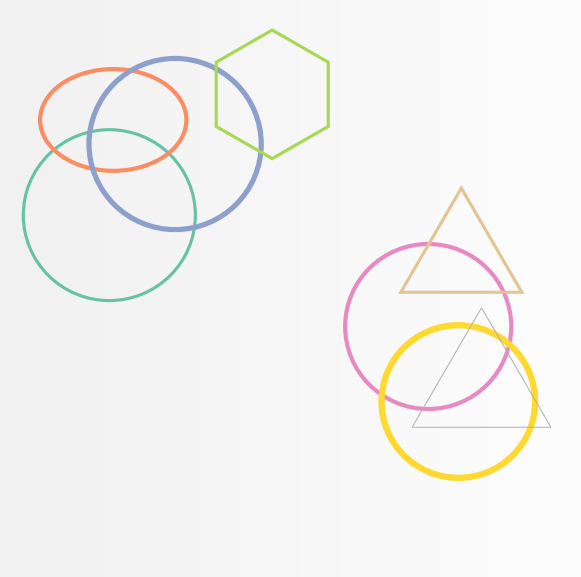[{"shape": "circle", "thickness": 1.5, "radius": 0.74, "center": [0.188, 0.627]}, {"shape": "oval", "thickness": 2, "radius": 0.63, "center": [0.195, 0.791]}, {"shape": "circle", "thickness": 2.5, "radius": 0.74, "center": [0.301, 0.75]}, {"shape": "circle", "thickness": 2, "radius": 0.71, "center": [0.737, 0.434]}, {"shape": "hexagon", "thickness": 1.5, "radius": 0.56, "center": [0.468, 0.836]}, {"shape": "circle", "thickness": 3, "radius": 0.66, "center": [0.789, 0.304]}, {"shape": "triangle", "thickness": 1.5, "radius": 0.6, "center": [0.794, 0.553]}, {"shape": "triangle", "thickness": 0.5, "radius": 0.69, "center": [0.828, 0.328]}]